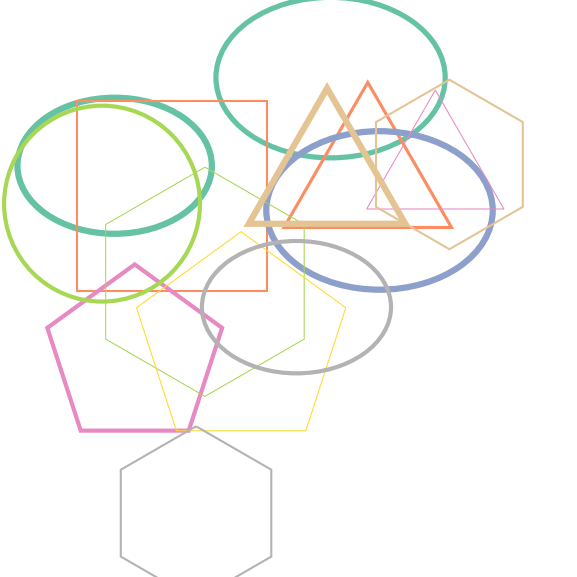[{"shape": "oval", "thickness": 3, "radius": 0.84, "center": [0.199, 0.712]}, {"shape": "oval", "thickness": 2.5, "radius": 0.99, "center": [0.572, 0.865]}, {"shape": "square", "thickness": 1, "radius": 0.82, "center": [0.298, 0.66]}, {"shape": "triangle", "thickness": 1.5, "radius": 0.84, "center": [0.637, 0.689]}, {"shape": "oval", "thickness": 3, "radius": 0.98, "center": [0.657, 0.635]}, {"shape": "pentagon", "thickness": 2, "radius": 0.8, "center": [0.233, 0.382]}, {"shape": "triangle", "thickness": 0.5, "radius": 0.69, "center": [0.754, 0.706]}, {"shape": "circle", "thickness": 2, "radius": 0.85, "center": [0.177, 0.647]}, {"shape": "hexagon", "thickness": 0.5, "radius": 0.99, "center": [0.355, 0.511]}, {"shape": "pentagon", "thickness": 0.5, "radius": 0.95, "center": [0.418, 0.407]}, {"shape": "hexagon", "thickness": 1, "radius": 0.73, "center": [0.778, 0.714]}, {"shape": "triangle", "thickness": 3, "radius": 0.78, "center": [0.566, 0.69]}, {"shape": "hexagon", "thickness": 1, "radius": 0.75, "center": [0.339, 0.111]}, {"shape": "oval", "thickness": 2, "radius": 0.82, "center": [0.513, 0.467]}]